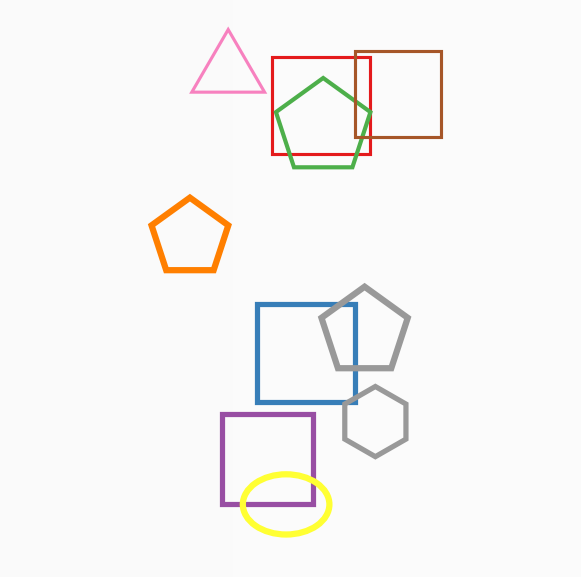[{"shape": "square", "thickness": 1.5, "radius": 0.42, "center": [0.552, 0.816]}, {"shape": "square", "thickness": 2.5, "radius": 0.42, "center": [0.527, 0.388]}, {"shape": "pentagon", "thickness": 2, "radius": 0.43, "center": [0.556, 0.779]}, {"shape": "square", "thickness": 2.5, "radius": 0.39, "center": [0.46, 0.204]}, {"shape": "pentagon", "thickness": 3, "radius": 0.35, "center": [0.327, 0.587]}, {"shape": "oval", "thickness": 3, "radius": 0.37, "center": [0.492, 0.126]}, {"shape": "square", "thickness": 1.5, "radius": 0.37, "center": [0.685, 0.836]}, {"shape": "triangle", "thickness": 1.5, "radius": 0.36, "center": [0.393, 0.876]}, {"shape": "pentagon", "thickness": 3, "radius": 0.39, "center": [0.627, 0.425]}, {"shape": "hexagon", "thickness": 2.5, "radius": 0.3, "center": [0.646, 0.269]}]